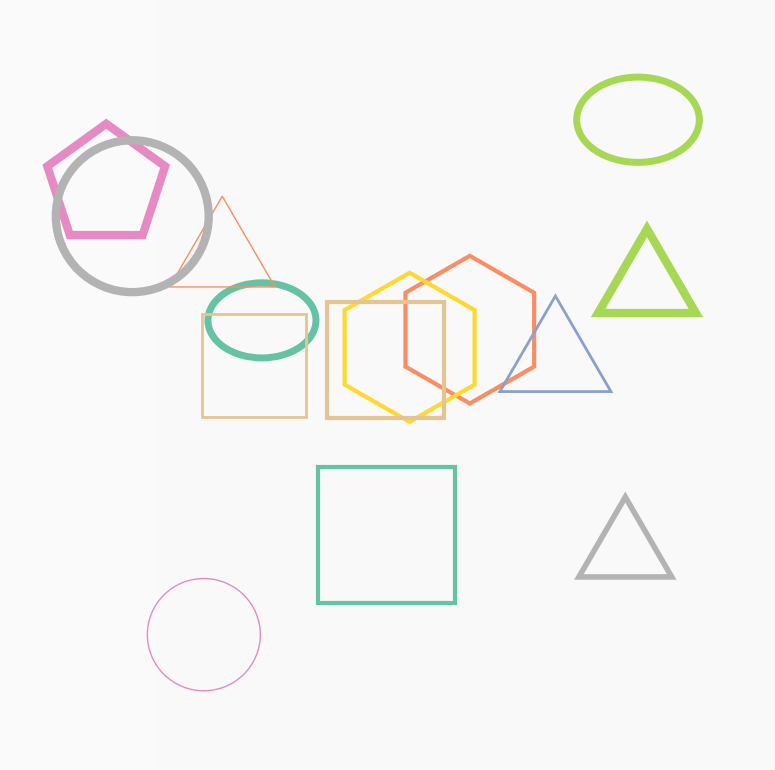[{"shape": "oval", "thickness": 2.5, "radius": 0.35, "center": [0.338, 0.584]}, {"shape": "square", "thickness": 1.5, "radius": 0.44, "center": [0.498, 0.305]}, {"shape": "triangle", "thickness": 0.5, "radius": 0.39, "center": [0.287, 0.667]}, {"shape": "hexagon", "thickness": 1.5, "radius": 0.48, "center": [0.606, 0.572]}, {"shape": "triangle", "thickness": 1, "radius": 0.41, "center": [0.717, 0.533]}, {"shape": "circle", "thickness": 0.5, "radius": 0.36, "center": [0.263, 0.176]}, {"shape": "pentagon", "thickness": 3, "radius": 0.4, "center": [0.137, 0.759]}, {"shape": "triangle", "thickness": 3, "radius": 0.36, "center": [0.835, 0.63]}, {"shape": "oval", "thickness": 2.5, "radius": 0.4, "center": [0.823, 0.845]}, {"shape": "hexagon", "thickness": 1.5, "radius": 0.48, "center": [0.529, 0.549]}, {"shape": "square", "thickness": 1, "radius": 0.33, "center": [0.328, 0.525]}, {"shape": "square", "thickness": 1.5, "radius": 0.38, "center": [0.498, 0.533]}, {"shape": "circle", "thickness": 3, "radius": 0.49, "center": [0.171, 0.719]}, {"shape": "triangle", "thickness": 2, "radius": 0.35, "center": [0.807, 0.285]}]